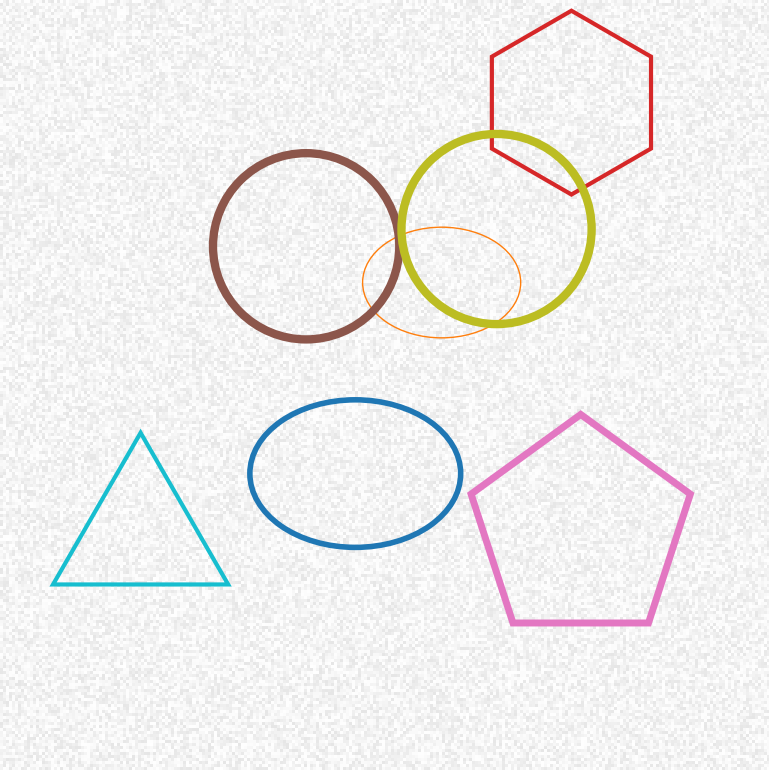[{"shape": "oval", "thickness": 2, "radius": 0.68, "center": [0.461, 0.385]}, {"shape": "oval", "thickness": 0.5, "radius": 0.51, "center": [0.574, 0.633]}, {"shape": "hexagon", "thickness": 1.5, "radius": 0.6, "center": [0.742, 0.867]}, {"shape": "circle", "thickness": 3, "radius": 0.6, "center": [0.398, 0.68]}, {"shape": "pentagon", "thickness": 2.5, "radius": 0.75, "center": [0.754, 0.312]}, {"shape": "circle", "thickness": 3, "radius": 0.62, "center": [0.645, 0.703]}, {"shape": "triangle", "thickness": 1.5, "radius": 0.66, "center": [0.183, 0.307]}]